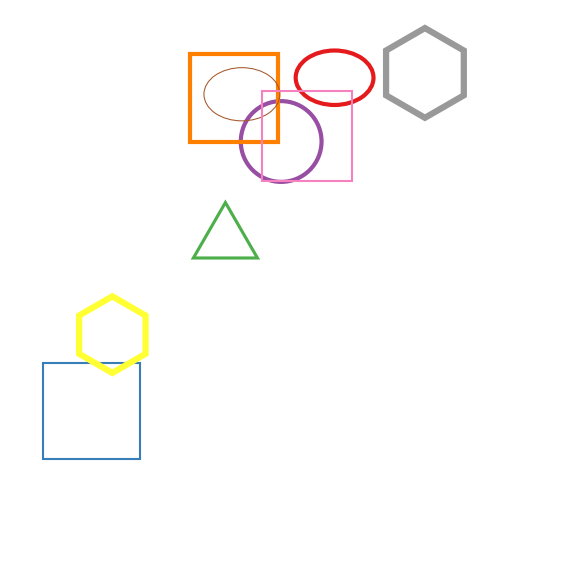[{"shape": "oval", "thickness": 2, "radius": 0.34, "center": [0.579, 0.865]}, {"shape": "square", "thickness": 1, "radius": 0.42, "center": [0.158, 0.287]}, {"shape": "triangle", "thickness": 1.5, "radius": 0.32, "center": [0.39, 0.584]}, {"shape": "circle", "thickness": 2, "radius": 0.35, "center": [0.487, 0.754]}, {"shape": "square", "thickness": 2, "radius": 0.38, "center": [0.406, 0.829]}, {"shape": "hexagon", "thickness": 3, "radius": 0.33, "center": [0.195, 0.42]}, {"shape": "oval", "thickness": 0.5, "radius": 0.33, "center": [0.419, 0.836]}, {"shape": "square", "thickness": 1, "radius": 0.39, "center": [0.532, 0.764]}, {"shape": "hexagon", "thickness": 3, "radius": 0.39, "center": [0.736, 0.873]}]